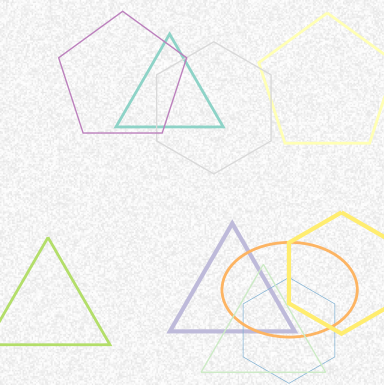[{"shape": "triangle", "thickness": 2, "radius": 0.8, "center": [0.441, 0.751]}, {"shape": "pentagon", "thickness": 2, "radius": 0.94, "center": [0.85, 0.779]}, {"shape": "triangle", "thickness": 3, "radius": 0.94, "center": [0.603, 0.233]}, {"shape": "hexagon", "thickness": 0.5, "radius": 0.69, "center": [0.751, 0.142]}, {"shape": "oval", "thickness": 2, "radius": 0.88, "center": [0.752, 0.247]}, {"shape": "triangle", "thickness": 2, "radius": 0.93, "center": [0.125, 0.198]}, {"shape": "hexagon", "thickness": 1, "radius": 0.86, "center": [0.555, 0.72]}, {"shape": "pentagon", "thickness": 1, "radius": 0.87, "center": [0.319, 0.796]}, {"shape": "triangle", "thickness": 1, "radius": 0.93, "center": [0.684, 0.126]}, {"shape": "hexagon", "thickness": 3, "radius": 0.79, "center": [0.887, 0.291]}]